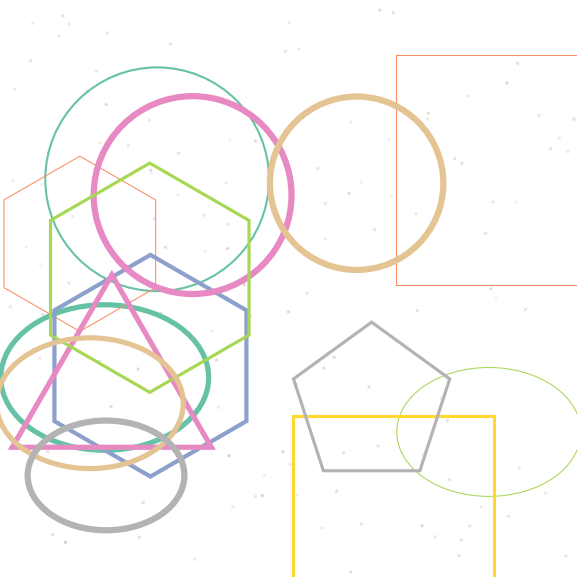[{"shape": "circle", "thickness": 1, "radius": 0.97, "center": [0.272, 0.689]}, {"shape": "oval", "thickness": 2.5, "radius": 0.9, "center": [0.181, 0.345]}, {"shape": "square", "thickness": 0.5, "radius": 1.0, "center": [0.885, 0.705]}, {"shape": "hexagon", "thickness": 0.5, "radius": 0.76, "center": [0.138, 0.577]}, {"shape": "hexagon", "thickness": 2, "radius": 0.96, "center": [0.261, 0.366]}, {"shape": "triangle", "thickness": 2.5, "radius": 1.0, "center": [0.194, 0.324]}, {"shape": "circle", "thickness": 3, "radius": 0.86, "center": [0.333, 0.661]}, {"shape": "oval", "thickness": 0.5, "radius": 0.8, "center": [0.846, 0.251]}, {"shape": "hexagon", "thickness": 1.5, "radius": 0.99, "center": [0.259, 0.518]}, {"shape": "square", "thickness": 1.5, "radius": 0.87, "center": [0.681, 0.105]}, {"shape": "circle", "thickness": 3, "radius": 0.75, "center": [0.618, 0.682]}, {"shape": "oval", "thickness": 2.5, "radius": 0.81, "center": [0.156, 0.301]}, {"shape": "pentagon", "thickness": 1.5, "radius": 0.71, "center": [0.644, 0.299]}, {"shape": "oval", "thickness": 3, "radius": 0.68, "center": [0.184, 0.176]}]